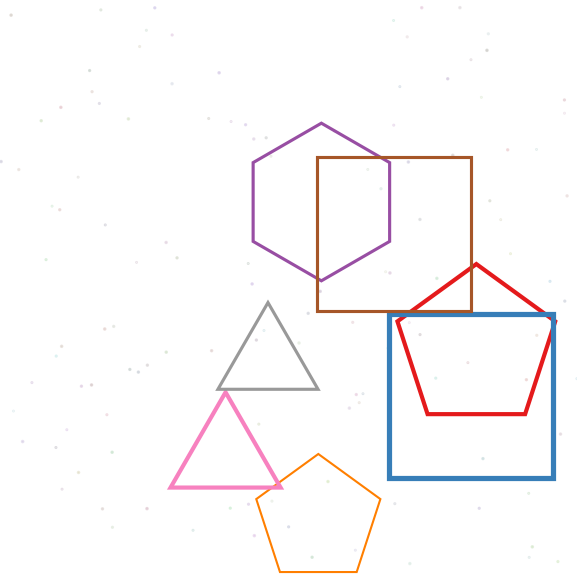[{"shape": "pentagon", "thickness": 2, "radius": 0.72, "center": [0.825, 0.398]}, {"shape": "square", "thickness": 2.5, "radius": 0.71, "center": [0.815, 0.314]}, {"shape": "hexagon", "thickness": 1.5, "radius": 0.68, "center": [0.557, 0.649]}, {"shape": "pentagon", "thickness": 1, "radius": 0.56, "center": [0.551, 0.1]}, {"shape": "square", "thickness": 1.5, "radius": 0.67, "center": [0.682, 0.594]}, {"shape": "triangle", "thickness": 2, "radius": 0.55, "center": [0.391, 0.21]}, {"shape": "triangle", "thickness": 1.5, "radius": 0.5, "center": [0.464, 0.375]}]